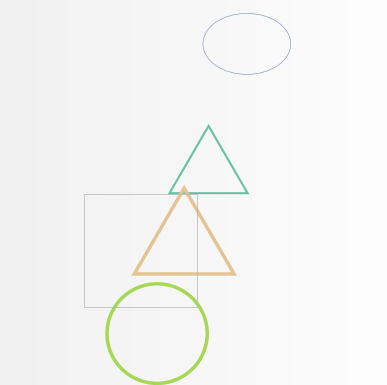[{"shape": "triangle", "thickness": 1.5, "radius": 0.58, "center": [0.538, 0.556]}, {"shape": "oval", "thickness": 0.5, "radius": 0.57, "center": [0.637, 0.886]}, {"shape": "circle", "thickness": 2.5, "radius": 0.65, "center": [0.405, 0.134]}, {"shape": "triangle", "thickness": 2.5, "radius": 0.74, "center": [0.475, 0.363]}, {"shape": "square", "thickness": 0.5, "radius": 0.73, "center": [0.362, 0.35]}]